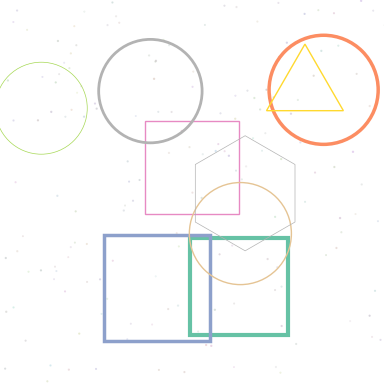[{"shape": "square", "thickness": 3, "radius": 0.63, "center": [0.621, 0.256]}, {"shape": "circle", "thickness": 2.5, "radius": 0.71, "center": [0.841, 0.767]}, {"shape": "square", "thickness": 2.5, "radius": 0.69, "center": [0.407, 0.253]}, {"shape": "square", "thickness": 1, "radius": 0.61, "center": [0.499, 0.565]}, {"shape": "circle", "thickness": 0.5, "radius": 0.6, "center": [0.107, 0.719]}, {"shape": "triangle", "thickness": 1, "radius": 0.58, "center": [0.792, 0.77]}, {"shape": "circle", "thickness": 1, "radius": 0.66, "center": [0.624, 0.393]}, {"shape": "circle", "thickness": 2, "radius": 0.67, "center": [0.391, 0.763]}, {"shape": "hexagon", "thickness": 0.5, "radius": 0.75, "center": [0.637, 0.498]}]